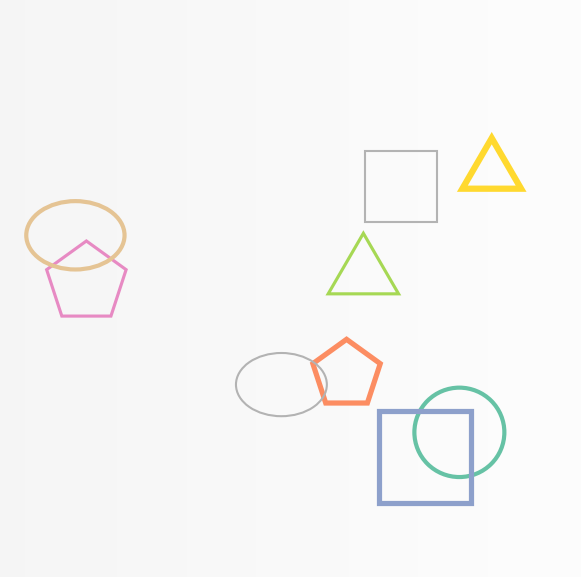[{"shape": "circle", "thickness": 2, "radius": 0.39, "center": [0.79, 0.25]}, {"shape": "pentagon", "thickness": 2.5, "radius": 0.3, "center": [0.596, 0.351]}, {"shape": "square", "thickness": 2.5, "radius": 0.4, "center": [0.732, 0.208]}, {"shape": "pentagon", "thickness": 1.5, "radius": 0.36, "center": [0.149, 0.51]}, {"shape": "triangle", "thickness": 1.5, "radius": 0.35, "center": [0.625, 0.525]}, {"shape": "triangle", "thickness": 3, "radius": 0.29, "center": [0.846, 0.702]}, {"shape": "oval", "thickness": 2, "radius": 0.42, "center": [0.13, 0.592]}, {"shape": "square", "thickness": 1, "radius": 0.31, "center": [0.69, 0.676]}, {"shape": "oval", "thickness": 1, "radius": 0.39, "center": [0.484, 0.333]}]